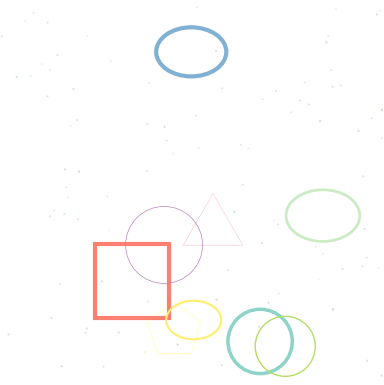[{"shape": "circle", "thickness": 2.5, "radius": 0.42, "center": [0.676, 0.113]}, {"shape": "pentagon", "thickness": 0.5, "radius": 0.37, "center": [0.453, 0.141]}, {"shape": "square", "thickness": 3, "radius": 0.48, "center": [0.343, 0.27]}, {"shape": "oval", "thickness": 3, "radius": 0.46, "center": [0.497, 0.865]}, {"shape": "circle", "thickness": 1, "radius": 0.39, "center": [0.741, 0.101]}, {"shape": "triangle", "thickness": 0.5, "radius": 0.45, "center": [0.553, 0.408]}, {"shape": "circle", "thickness": 0.5, "radius": 0.5, "center": [0.426, 0.364]}, {"shape": "oval", "thickness": 2, "radius": 0.48, "center": [0.839, 0.44]}, {"shape": "oval", "thickness": 1.5, "radius": 0.36, "center": [0.503, 0.169]}]